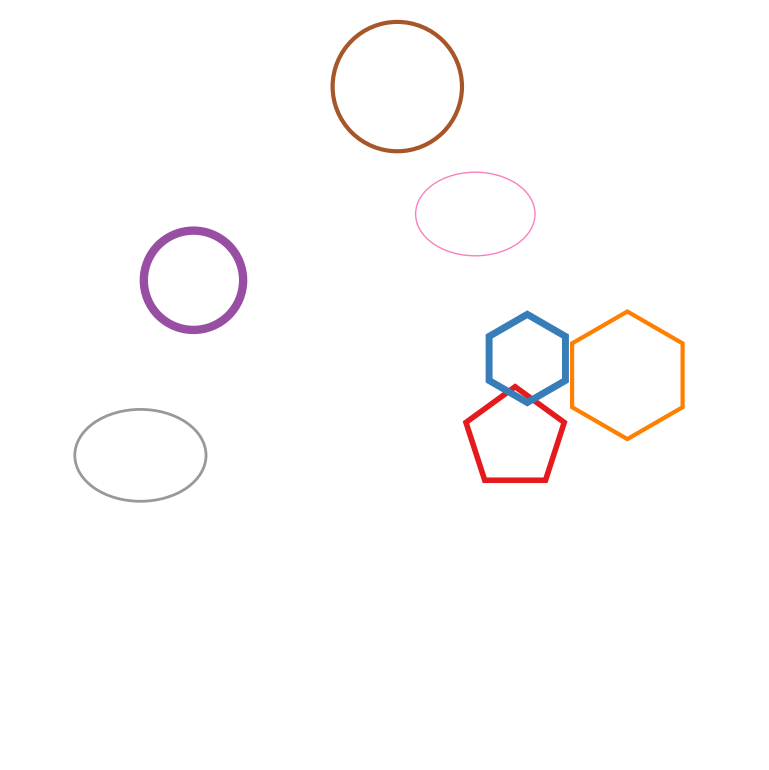[{"shape": "pentagon", "thickness": 2, "radius": 0.34, "center": [0.669, 0.431]}, {"shape": "hexagon", "thickness": 2.5, "radius": 0.29, "center": [0.685, 0.534]}, {"shape": "circle", "thickness": 3, "radius": 0.32, "center": [0.251, 0.636]}, {"shape": "hexagon", "thickness": 1.5, "radius": 0.41, "center": [0.815, 0.513]}, {"shape": "circle", "thickness": 1.5, "radius": 0.42, "center": [0.516, 0.888]}, {"shape": "oval", "thickness": 0.5, "radius": 0.39, "center": [0.617, 0.722]}, {"shape": "oval", "thickness": 1, "radius": 0.43, "center": [0.182, 0.409]}]